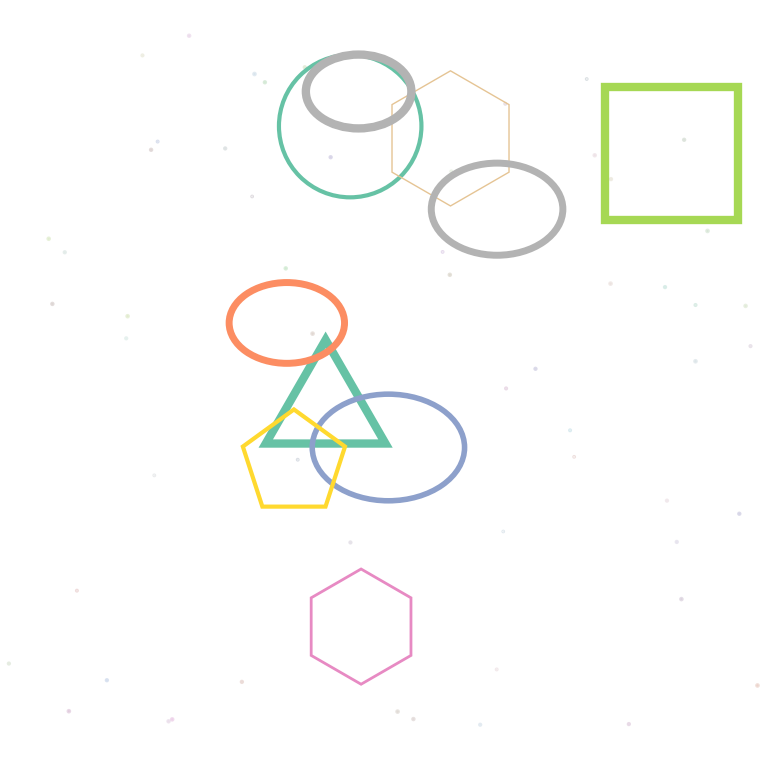[{"shape": "triangle", "thickness": 3, "radius": 0.45, "center": [0.423, 0.469]}, {"shape": "circle", "thickness": 1.5, "radius": 0.46, "center": [0.455, 0.836]}, {"shape": "oval", "thickness": 2.5, "radius": 0.37, "center": [0.373, 0.581]}, {"shape": "oval", "thickness": 2, "radius": 0.49, "center": [0.504, 0.419]}, {"shape": "hexagon", "thickness": 1, "radius": 0.37, "center": [0.469, 0.186]}, {"shape": "square", "thickness": 3, "radius": 0.43, "center": [0.872, 0.8]}, {"shape": "pentagon", "thickness": 1.5, "radius": 0.35, "center": [0.382, 0.398]}, {"shape": "hexagon", "thickness": 0.5, "radius": 0.44, "center": [0.585, 0.82]}, {"shape": "oval", "thickness": 2.5, "radius": 0.43, "center": [0.646, 0.728]}, {"shape": "oval", "thickness": 3, "radius": 0.34, "center": [0.466, 0.881]}]